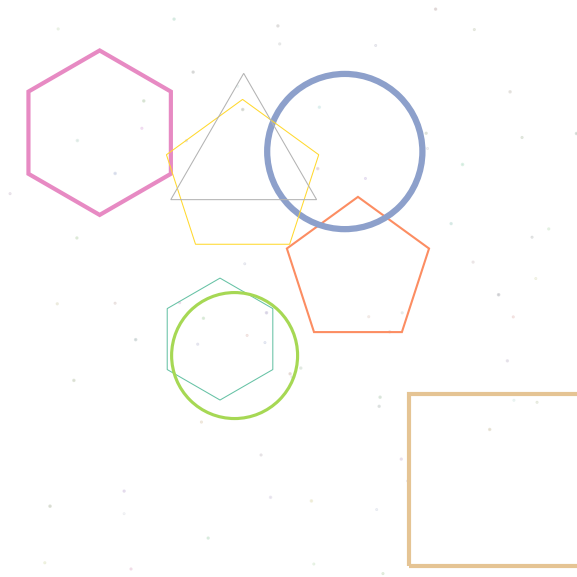[{"shape": "hexagon", "thickness": 0.5, "radius": 0.53, "center": [0.381, 0.412]}, {"shape": "pentagon", "thickness": 1, "radius": 0.65, "center": [0.62, 0.529]}, {"shape": "circle", "thickness": 3, "radius": 0.67, "center": [0.597, 0.737]}, {"shape": "hexagon", "thickness": 2, "radius": 0.71, "center": [0.173, 0.769]}, {"shape": "circle", "thickness": 1.5, "radius": 0.55, "center": [0.406, 0.383]}, {"shape": "pentagon", "thickness": 0.5, "radius": 0.69, "center": [0.42, 0.688]}, {"shape": "square", "thickness": 2, "radius": 0.75, "center": [0.857, 0.168]}, {"shape": "triangle", "thickness": 0.5, "radius": 0.73, "center": [0.422, 0.726]}]